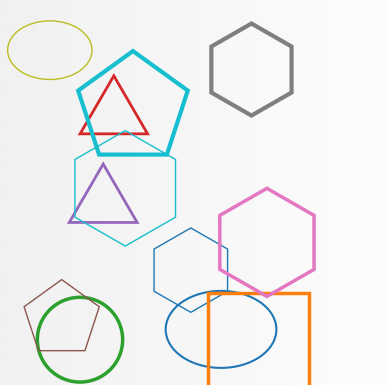[{"shape": "oval", "thickness": 1.5, "radius": 0.71, "center": [0.57, 0.144]}, {"shape": "hexagon", "thickness": 1, "radius": 0.55, "center": [0.492, 0.298]}, {"shape": "square", "thickness": 2.5, "radius": 0.65, "center": [0.668, 0.108]}, {"shape": "circle", "thickness": 2.5, "radius": 0.55, "center": [0.206, 0.118]}, {"shape": "triangle", "thickness": 2, "radius": 0.5, "center": [0.294, 0.703]}, {"shape": "triangle", "thickness": 2, "radius": 0.51, "center": [0.266, 0.473]}, {"shape": "pentagon", "thickness": 1, "radius": 0.51, "center": [0.159, 0.172]}, {"shape": "hexagon", "thickness": 2.5, "radius": 0.7, "center": [0.689, 0.37]}, {"shape": "hexagon", "thickness": 3, "radius": 0.6, "center": [0.649, 0.819]}, {"shape": "oval", "thickness": 1, "radius": 0.54, "center": [0.129, 0.87]}, {"shape": "pentagon", "thickness": 3, "radius": 0.74, "center": [0.343, 0.719]}, {"shape": "hexagon", "thickness": 1, "radius": 0.75, "center": [0.323, 0.511]}]